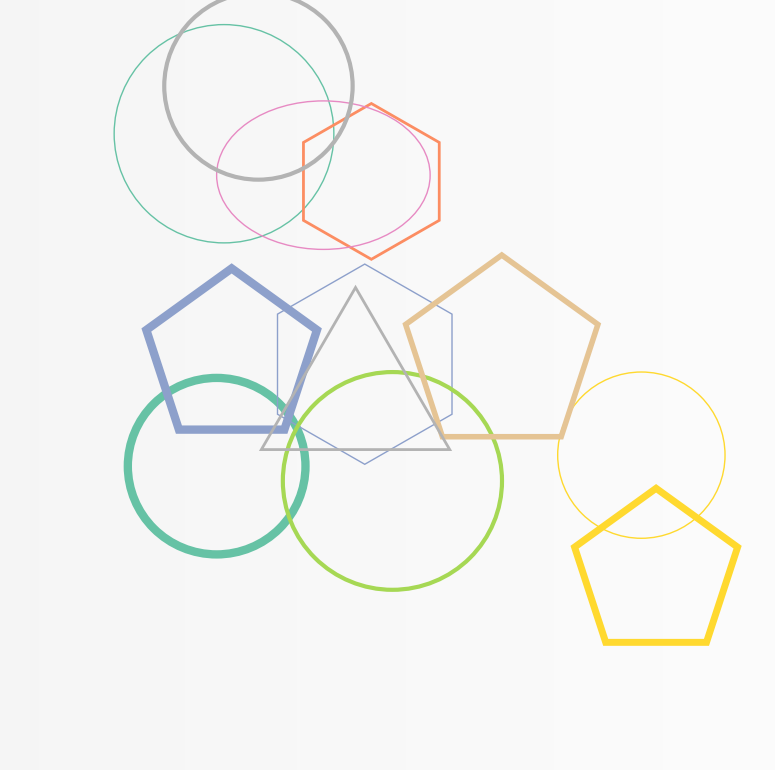[{"shape": "circle", "thickness": 3, "radius": 0.57, "center": [0.28, 0.395]}, {"shape": "circle", "thickness": 0.5, "radius": 0.71, "center": [0.289, 0.826]}, {"shape": "hexagon", "thickness": 1, "radius": 0.51, "center": [0.479, 0.764]}, {"shape": "pentagon", "thickness": 3, "radius": 0.58, "center": [0.299, 0.536]}, {"shape": "hexagon", "thickness": 0.5, "radius": 0.65, "center": [0.471, 0.527]}, {"shape": "oval", "thickness": 0.5, "radius": 0.69, "center": [0.417, 0.773]}, {"shape": "circle", "thickness": 1.5, "radius": 0.71, "center": [0.506, 0.375]}, {"shape": "pentagon", "thickness": 2.5, "radius": 0.55, "center": [0.847, 0.255]}, {"shape": "circle", "thickness": 0.5, "radius": 0.54, "center": [0.828, 0.409]}, {"shape": "pentagon", "thickness": 2, "radius": 0.65, "center": [0.647, 0.538]}, {"shape": "triangle", "thickness": 1, "radius": 0.7, "center": [0.459, 0.486]}, {"shape": "circle", "thickness": 1.5, "radius": 0.61, "center": [0.333, 0.888]}]